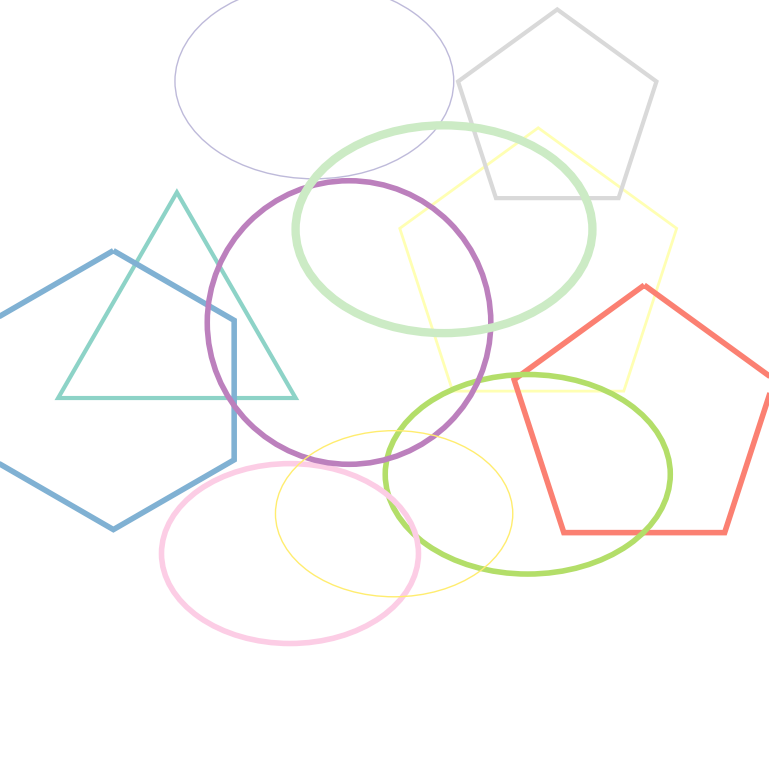[{"shape": "triangle", "thickness": 1.5, "radius": 0.89, "center": [0.23, 0.572]}, {"shape": "pentagon", "thickness": 1, "radius": 0.95, "center": [0.699, 0.645]}, {"shape": "oval", "thickness": 0.5, "radius": 0.91, "center": [0.408, 0.895]}, {"shape": "pentagon", "thickness": 2, "radius": 0.89, "center": [0.837, 0.452]}, {"shape": "hexagon", "thickness": 2, "radius": 0.91, "center": [0.147, 0.493]}, {"shape": "oval", "thickness": 2, "radius": 0.93, "center": [0.685, 0.384]}, {"shape": "oval", "thickness": 2, "radius": 0.83, "center": [0.377, 0.281]}, {"shape": "pentagon", "thickness": 1.5, "radius": 0.68, "center": [0.724, 0.852]}, {"shape": "circle", "thickness": 2, "radius": 0.92, "center": [0.453, 0.581]}, {"shape": "oval", "thickness": 3, "radius": 0.96, "center": [0.577, 0.702]}, {"shape": "oval", "thickness": 0.5, "radius": 0.77, "center": [0.512, 0.333]}]